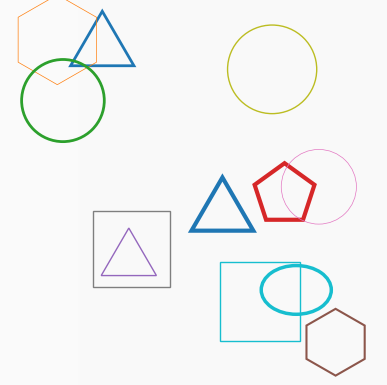[{"shape": "triangle", "thickness": 2, "radius": 0.47, "center": [0.264, 0.876]}, {"shape": "triangle", "thickness": 3, "radius": 0.46, "center": [0.574, 0.447]}, {"shape": "hexagon", "thickness": 0.5, "radius": 0.58, "center": [0.148, 0.897]}, {"shape": "circle", "thickness": 2, "radius": 0.53, "center": [0.162, 0.739]}, {"shape": "pentagon", "thickness": 3, "radius": 0.41, "center": [0.734, 0.495]}, {"shape": "triangle", "thickness": 1, "radius": 0.41, "center": [0.332, 0.325]}, {"shape": "hexagon", "thickness": 1.5, "radius": 0.43, "center": [0.866, 0.111]}, {"shape": "circle", "thickness": 0.5, "radius": 0.48, "center": [0.823, 0.515]}, {"shape": "square", "thickness": 1, "radius": 0.5, "center": [0.34, 0.353]}, {"shape": "circle", "thickness": 1, "radius": 0.58, "center": [0.702, 0.82]}, {"shape": "square", "thickness": 1, "radius": 0.51, "center": [0.671, 0.217]}, {"shape": "oval", "thickness": 2.5, "radius": 0.45, "center": [0.765, 0.247]}]